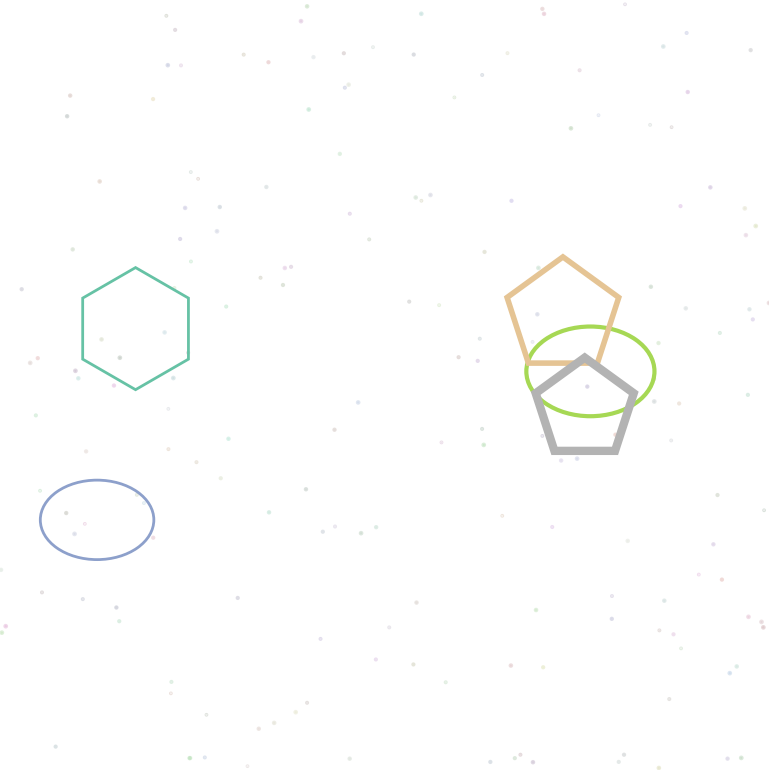[{"shape": "hexagon", "thickness": 1, "radius": 0.4, "center": [0.176, 0.573]}, {"shape": "oval", "thickness": 1, "radius": 0.37, "center": [0.126, 0.325]}, {"shape": "oval", "thickness": 1.5, "radius": 0.42, "center": [0.767, 0.518]}, {"shape": "pentagon", "thickness": 2, "radius": 0.38, "center": [0.731, 0.59]}, {"shape": "pentagon", "thickness": 3, "radius": 0.33, "center": [0.759, 0.469]}]